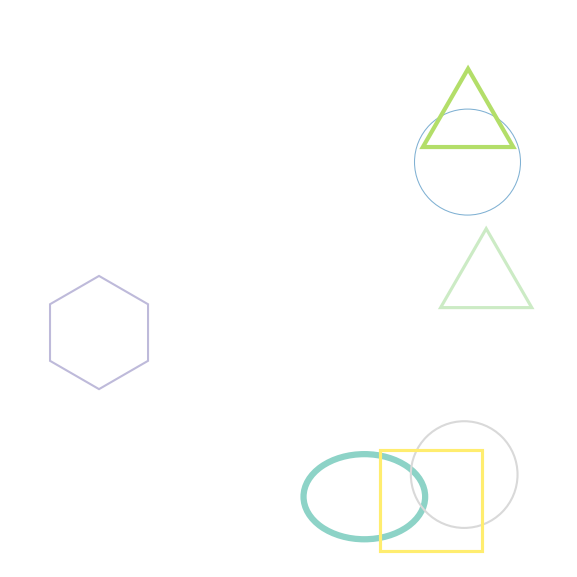[{"shape": "oval", "thickness": 3, "radius": 0.53, "center": [0.631, 0.139]}, {"shape": "hexagon", "thickness": 1, "radius": 0.49, "center": [0.171, 0.423]}, {"shape": "circle", "thickness": 0.5, "radius": 0.46, "center": [0.81, 0.718]}, {"shape": "triangle", "thickness": 2, "radius": 0.45, "center": [0.811, 0.79]}, {"shape": "circle", "thickness": 1, "radius": 0.46, "center": [0.804, 0.177]}, {"shape": "triangle", "thickness": 1.5, "radius": 0.46, "center": [0.842, 0.512]}, {"shape": "square", "thickness": 1.5, "radius": 0.44, "center": [0.746, 0.132]}]